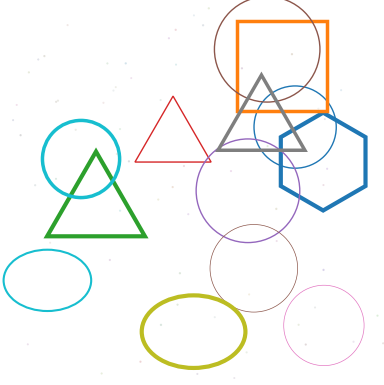[{"shape": "hexagon", "thickness": 3, "radius": 0.64, "center": [0.839, 0.58]}, {"shape": "circle", "thickness": 1, "radius": 0.53, "center": [0.767, 0.67]}, {"shape": "square", "thickness": 2.5, "radius": 0.59, "center": [0.733, 0.829]}, {"shape": "triangle", "thickness": 3, "radius": 0.73, "center": [0.249, 0.46]}, {"shape": "triangle", "thickness": 1, "radius": 0.57, "center": [0.449, 0.636]}, {"shape": "circle", "thickness": 1, "radius": 0.67, "center": [0.644, 0.505]}, {"shape": "circle", "thickness": 0.5, "radius": 0.57, "center": [0.659, 0.303]}, {"shape": "circle", "thickness": 1, "radius": 0.69, "center": [0.694, 0.872]}, {"shape": "circle", "thickness": 0.5, "radius": 0.52, "center": [0.841, 0.155]}, {"shape": "triangle", "thickness": 2.5, "radius": 0.65, "center": [0.679, 0.675]}, {"shape": "oval", "thickness": 3, "radius": 0.67, "center": [0.503, 0.139]}, {"shape": "circle", "thickness": 2.5, "radius": 0.5, "center": [0.211, 0.587]}, {"shape": "oval", "thickness": 1.5, "radius": 0.57, "center": [0.123, 0.272]}]